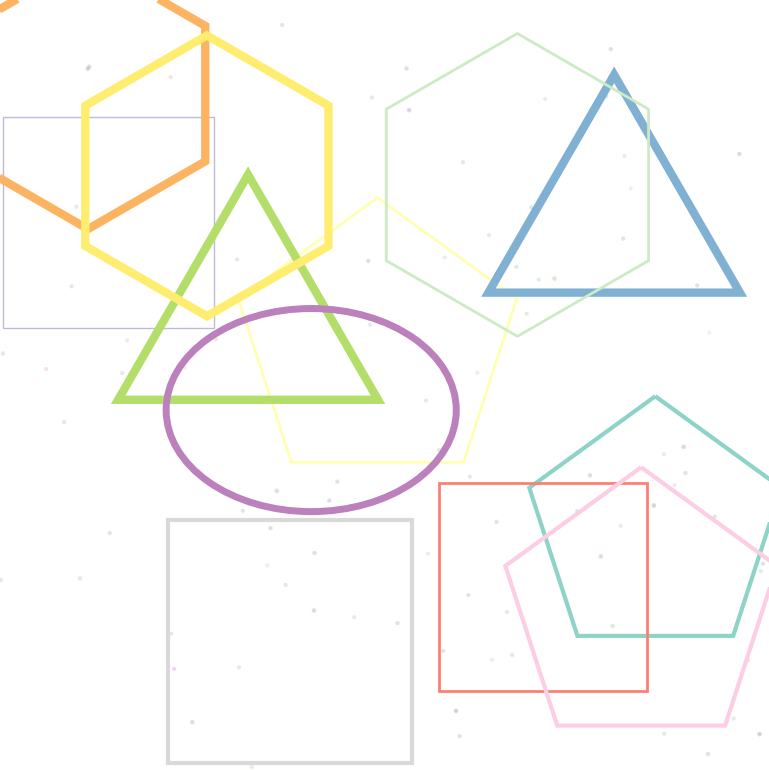[{"shape": "pentagon", "thickness": 1.5, "radius": 0.86, "center": [0.851, 0.313]}, {"shape": "pentagon", "thickness": 1, "radius": 0.95, "center": [0.49, 0.553]}, {"shape": "square", "thickness": 0.5, "radius": 0.68, "center": [0.141, 0.711]}, {"shape": "square", "thickness": 1, "radius": 0.68, "center": [0.705, 0.238]}, {"shape": "triangle", "thickness": 3, "radius": 0.94, "center": [0.798, 0.714]}, {"shape": "hexagon", "thickness": 3, "radius": 0.88, "center": [0.114, 0.878]}, {"shape": "triangle", "thickness": 3, "radius": 0.97, "center": [0.322, 0.578]}, {"shape": "pentagon", "thickness": 1.5, "radius": 0.93, "center": [0.833, 0.208]}, {"shape": "square", "thickness": 1.5, "radius": 0.79, "center": [0.377, 0.167]}, {"shape": "oval", "thickness": 2.5, "radius": 0.94, "center": [0.404, 0.467]}, {"shape": "hexagon", "thickness": 1, "radius": 0.98, "center": [0.672, 0.76]}, {"shape": "hexagon", "thickness": 3, "radius": 0.91, "center": [0.269, 0.772]}]